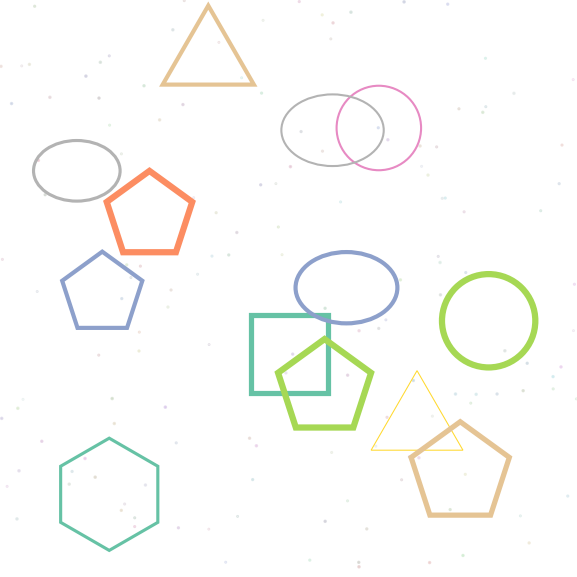[{"shape": "hexagon", "thickness": 1.5, "radius": 0.49, "center": [0.189, 0.143]}, {"shape": "square", "thickness": 2.5, "radius": 0.33, "center": [0.501, 0.386]}, {"shape": "pentagon", "thickness": 3, "radius": 0.39, "center": [0.259, 0.625]}, {"shape": "pentagon", "thickness": 2, "radius": 0.36, "center": [0.177, 0.49]}, {"shape": "oval", "thickness": 2, "radius": 0.44, "center": [0.6, 0.501]}, {"shape": "circle", "thickness": 1, "radius": 0.37, "center": [0.656, 0.778]}, {"shape": "circle", "thickness": 3, "radius": 0.4, "center": [0.846, 0.444]}, {"shape": "pentagon", "thickness": 3, "radius": 0.42, "center": [0.562, 0.327]}, {"shape": "triangle", "thickness": 0.5, "radius": 0.46, "center": [0.722, 0.265]}, {"shape": "pentagon", "thickness": 2.5, "radius": 0.45, "center": [0.797, 0.179]}, {"shape": "triangle", "thickness": 2, "radius": 0.46, "center": [0.361, 0.898]}, {"shape": "oval", "thickness": 1, "radius": 0.44, "center": [0.576, 0.774]}, {"shape": "oval", "thickness": 1.5, "radius": 0.37, "center": [0.133, 0.703]}]